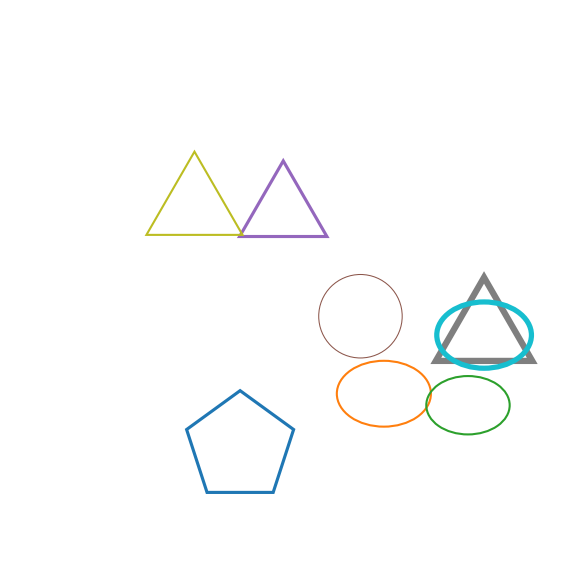[{"shape": "pentagon", "thickness": 1.5, "radius": 0.49, "center": [0.416, 0.225]}, {"shape": "oval", "thickness": 1, "radius": 0.41, "center": [0.665, 0.317]}, {"shape": "oval", "thickness": 1, "radius": 0.36, "center": [0.81, 0.297]}, {"shape": "triangle", "thickness": 1.5, "radius": 0.44, "center": [0.49, 0.633]}, {"shape": "circle", "thickness": 0.5, "radius": 0.36, "center": [0.624, 0.452]}, {"shape": "triangle", "thickness": 3, "radius": 0.48, "center": [0.838, 0.422]}, {"shape": "triangle", "thickness": 1, "radius": 0.48, "center": [0.337, 0.64]}, {"shape": "oval", "thickness": 2.5, "radius": 0.41, "center": [0.838, 0.419]}]